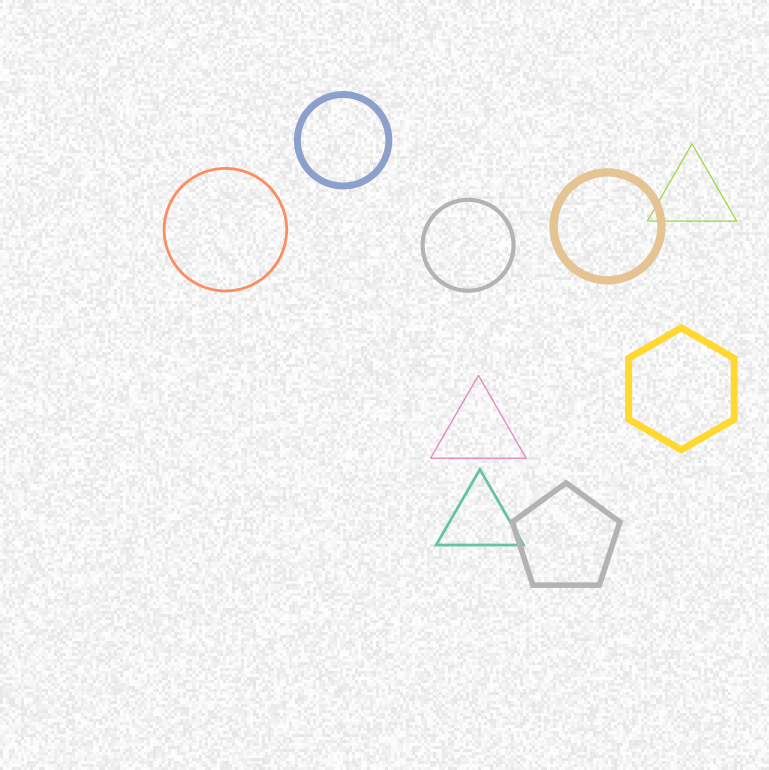[{"shape": "triangle", "thickness": 1, "radius": 0.33, "center": [0.623, 0.325]}, {"shape": "circle", "thickness": 1, "radius": 0.4, "center": [0.293, 0.702]}, {"shape": "circle", "thickness": 2.5, "radius": 0.3, "center": [0.446, 0.818]}, {"shape": "triangle", "thickness": 0.5, "radius": 0.36, "center": [0.621, 0.441]}, {"shape": "triangle", "thickness": 0.5, "radius": 0.33, "center": [0.899, 0.746]}, {"shape": "hexagon", "thickness": 2.5, "radius": 0.4, "center": [0.885, 0.495]}, {"shape": "circle", "thickness": 3, "radius": 0.35, "center": [0.789, 0.706]}, {"shape": "circle", "thickness": 1.5, "radius": 0.3, "center": [0.608, 0.681]}, {"shape": "pentagon", "thickness": 2, "radius": 0.37, "center": [0.735, 0.299]}]